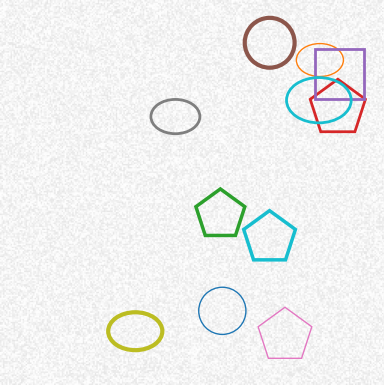[{"shape": "circle", "thickness": 1, "radius": 0.31, "center": [0.577, 0.193]}, {"shape": "oval", "thickness": 1, "radius": 0.31, "center": [0.831, 0.844]}, {"shape": "pentagon", "thickness": 2.5, "radius": 0.33, "center": [0.572, 0.442]}, {"shape": "pentagon", "thickness": 2, "radius": 0.38, "center": [0.877, 0.719]}, {"shape": "square", "thickness": 2, "radius": 0.32, "center": [0.882, 0.807]}, {"shape": "circle", "thickness": 3, "radius": 0.32, "center": [0.7, 0.889]}, {"shape": "pentagon", "thickness": 1, "radius": 0.37, "center": [0.74, 0.129]}, {"shape": "oval", "thickness": 2, "radius": 0.32, "center": [0.456, 0.697]}, {"shape": "oval", "thickness": 3, "radius": 0.35, "center": [0.351, 0.14]}, {"shape": "pentagon", "thickness": 2.5, "radius": 0.35, "center": [0.7, 0.382]}, {"shape": "oval", "thickness": 2, "radius": 0.42, "center": [0.828, 0.74]}]